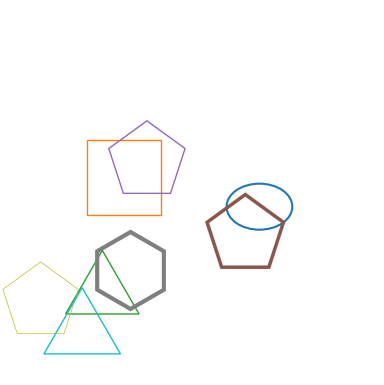[{"shape": "oval", "thickness": 1.5, "radius": 0.43, "center": [0.674, 0.463]}, {"shape": "square", "thickness": 1, "radius": 0.48, "center": [0.323, 0.539]}, {"shape": "triangle", "thickness": 1, "radius": 0.55, "center": [0.266, 0.24]}, {"shape": "pentagon", "thickness": 1, "radius": 0.52, "center": [0.382, 0.582]}, {"shape": "pentagon", "thickness": 2.5, "radius": 0.52, "center": [0.637, 0.39]}, {"shape": "hexagon", "thickness": 3, "radius": 0.5, "center": [0.339, 0.297]}, {"shape": "pentagon", "thickness": 0.5, "radius": 0.52, "center": [0.105, 0.217]}, {"shape": "triangle", "thickness": 1, "radius": 0.57, "center": [0.213, 0.138]}]